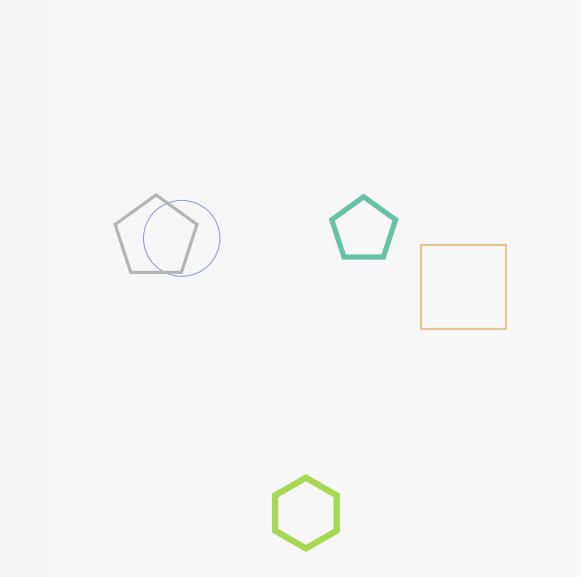[{"shape": "pentagon", "thickness": 2.5, "radius": 0.29, "center": [0.626, 0.601]}, {"shape": "circle", "thickness": 0.5, "radius": 0.33, "center": [0.313, 0.586]}, {"shape": "hexagon", "thickness": 3, "radius": 0.31, "center": [0.526, 0.111]}, {"shape": "square", "thickness": 1, "radius": 0.36, "center": [0.797, 0.502]}, {"shape": "pentagon", "thickness": 1.5, "radius": 0.37, "center": [0.268, 0.587]}]